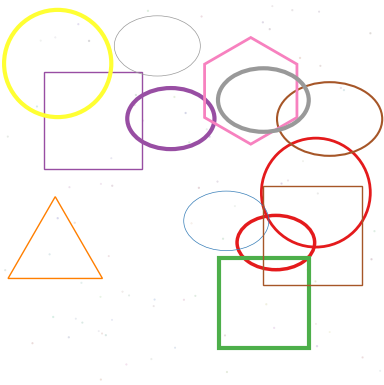[{"shape": "circle", "thickness": 2, "radius": 0.71, "center": [0.82, 0.5]}, {"shape": "oval", "thickness": 2.5, "radius": 0.5, "center": [0.716, 0.37]}, {"shape": "oval", "thickness": 0.5, "radius": 0.55, "center": [0.588, 0.426]}, {"shape": "square", "thickness": 3, "radius": 0.58, "center": [0.686, 0.213]}, {"shape": "square", "thickness": 1, "radius": 0.63, "center": [0.241, 0.686]}, {"shape": "oval", "thickness": 3, "radius": 0.57, "center": [0.444, 0.692]}, {"shape": "triangle", "thickness": 1, "radius": 0.71, "center": [0.143, 0.348]}, {"shape": "circle", "thickness": 3, "radius": 0.7, "center": [0.15, 0.835]}, {"shape": "oval", "thickness": 1.5, "radius": 0.68, "center": [0.856, 0.691]}, {"shape": "square", "thickness": 1, "radius": 0.64, "center": [0.812, 0.389]}, {"shape": "hexagon", "thickness": 2, "radius": 0.69, "center": [0.651, 0.764]}, {"shape": "oval", "thickness": 3, "radius": 0.59, "center": [0.684, 0.74]}, {"shape": "oval", "thickness": 0.5, "radius": 0.56, "center": [0.409, 0.881]}]